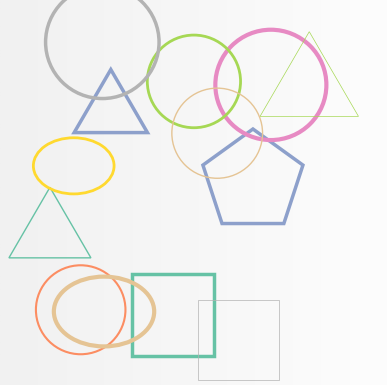[{"shape": "triangle", "thickness": 1, "radius": 0.61, "center": [0.129, 0.391]}, {"shape": "square", "thickness": 2.5, "radius": 0.53, "center": [0.447, 0.182]}, {"shape": "circle", "thickness": 1.5, "radius": 0.58, "center": [0.208, 0.195]}, {"shape": "triangle", "thickness": 2.5, "radius": 0.55, "center": [0.286, 0.71]}, {"shape": "pentagon", "thickness": 2.5, "radius": 0.68, "center": [0.653, 0.529]}, {"shape": "circle", "thickness": 3, "radius": 0.72, "center": [0.699, 0.78]}, {"shape": "triangle", "thickness": 0.5, "radius": 0.73, "center": [0.798, 0.771]}, {"shape": "circle", "thickness": 2, "radius": 0.6, "center": [0.5, 0.789]}, {"shape": "oval", "thickness": 2, "radius": 0.52, "center": [0.19, 0.569]}, {"shape": "circle", "thickness": 1, "radius": 0.59, "center": [0.561, 0.654]}, {"shape": "oval", "thickness": 3, "radius": 0.65, "center": [0.268, 0.191]}, {"shape": "square", "thickness": 0.5, "radius": 0.52, "center": [0.616, 0.118]}, {"shape": "circle", "thickness": 2.5, "radius": 0.73, "center": [0.264, 0.89]}]